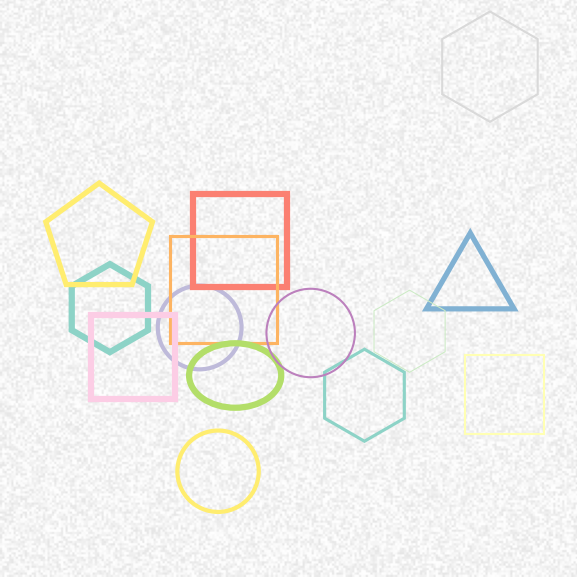[{"shape": "hexagon", "thickness": 3, "radius": 0.38, "center": [0.19, 0.466]}, {"shape": "hexagon", "thickness": 1.5, "radius": 0.4, "center": [0.631, 0.315]}, {"shape": "square", "thickness": 1, "radius": 0.34, "center": [0.874, 0.316]}, {"shape": "circle", "thickness": 2, "radius": 0.36, "center": [0.346, 0.432]}, {"shape": "square", "thickness": 3, "radius": 0.4, "center": [0.416, 0.583]}, {"shape": "triangle", "thickness": 2.5, "radius": 0.44, "center": [0.814, 0.508]}, {"shape": "square", "thickness": 1.5, "radius": 0.46, "center": [0.387, 0.498]}, {"shape": "oval", "thickness": 3, "radius": 0.4, "center": [0.407, 0.349]}, {"shape": "square", "thickness": 3, "radius": 0.36, "center": [0.231, 0.381]}, {"shape": "hexagon", "thickness": 1, "radius": 0.48, "center": [0.848, 0.884]}, {"shape": "circle", "thickness": 1, "radius": 0.38, "center": [0.538, 0.423]}, {"shape": "hexagon", "thickness": 0.5, "radius": 0.36, "center": [0.709, 0.426]}, {"shape": "pentagon", "thickness": 2.5, "radius": 0.49, "center": [0.172, 0.585]}, {"shape": "circle", "thickness": 2, "radius": 0.35, "center": [0.378, 0.183]}]